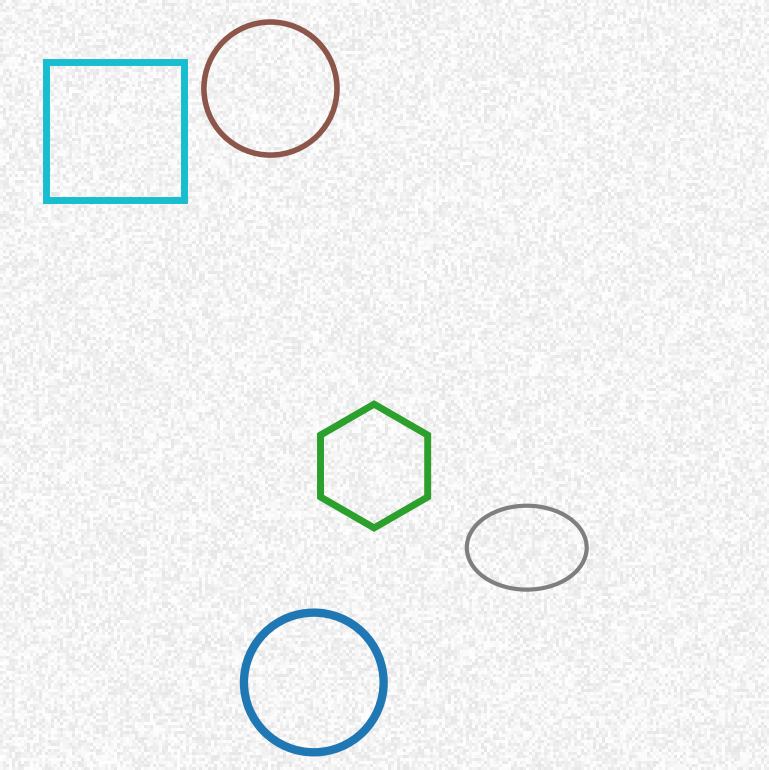[{"shape": "circle", "thickness": 3, "radius": 0.45, "center": [0.408, 0.114]}, {"shape": "hexagon", "thickness": 2.5, "radius": 0.4, "center": [0.486, 0.395]}, {"shape": "circle", "thickness": 2, "radius": 0.43, "center": [0.351, 0.885]}, {"shape": "oval", "thickness": 1.5, "radius": 0.39, "center": [0.684, 0.289]}, {"shape": "square", "thickness": 2.5, "radius": 0.45, "center": [0.149, 0.829]}]